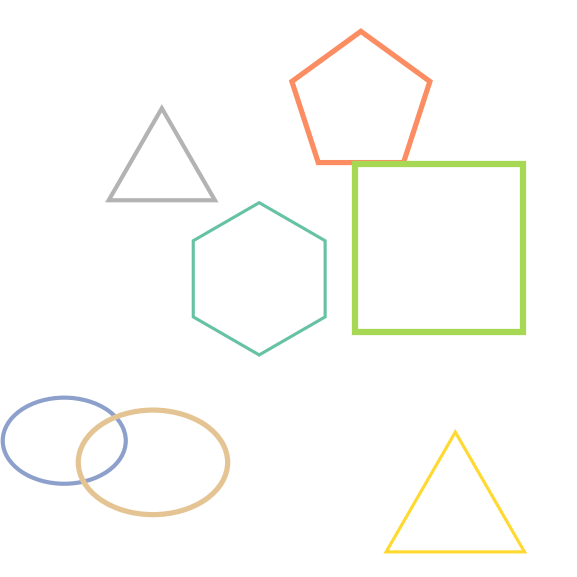[{"shape": "hexagon", "thickness": 1.5, "radius": 0.66, "center": [0.449, 0.516]}, {"shape": "pentagon", "thickness": 2.5, "radius": 0.63, "center": [0.625, 0.819]}, {"shape": "oval", "thickness": 2, "radius": 0.53, "center": [0.111, 0.236]}, {"shape": "square", "thickness": 3, "radius": 0.73, "center": [0.761, 0.57]}, {"shape": "triangle", "thickness": 1.5, "radius": 0.69, "center": [0.788, 0.113]}, {"shape": "oval", "thickness": 2.5, "radius": 0.65, "center": [0.265, 0.199]}, {"shape": "triangle", "thickness": 2, "radius": 0.53, "center": [0.28, 0.705]}]